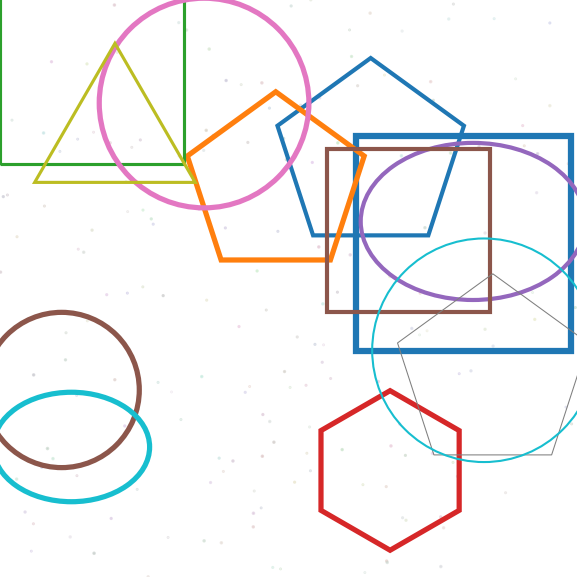[{"shape": "square", "thickness": 3, "radius": 0.93, "center": [0.803, 0.577]}, {"shape": "pentagon", "thickness": 2, "radius": 0.85, "center": [0.642, 0.729]}, {"shape": "pentagon", "thickness": 2.5, "radius": 0.81, "center": [0.477, 0.679]}, {"shape": "square", "thickness": 1.5, "radius": 0.8, "center": [0.159, 0.875]}, {"shape": "hexagon", "thickness": 2.5, "radius": 0.69, "center": [0.675, 0.184]}, {"shape": "oval", "thickness": 2, "radius": 0.97, "center": [0.819, 0.616]}, {"shape": "square", "thickness": 2, "radius": 0.7, "center": [0.707, 0.6]}, {"shape": "circle", "thickness": 2.5, "radius": 0.67, "center": [0.107, 0.324]}, {"shape": "circle", "thickness": 2.5, "radius": 0.91, "center": [0.353, 0.821]}, {"shape": "pentagon", "thickness": 0.5, "radius": 0.87, "center": [0.853, 0.352]}, {"shape": "triangle", "thickness": 1.5, "radius": 0.8, "center": [0.199, 0.764]}, {"shape": "circle", "thickness": 1, "radius": 0.97, "center": [0.838, 0.393]}, {"shape": "oval", "thickness": 2.5, "radius": 0.68, "center": [0.124, 0.225]}]